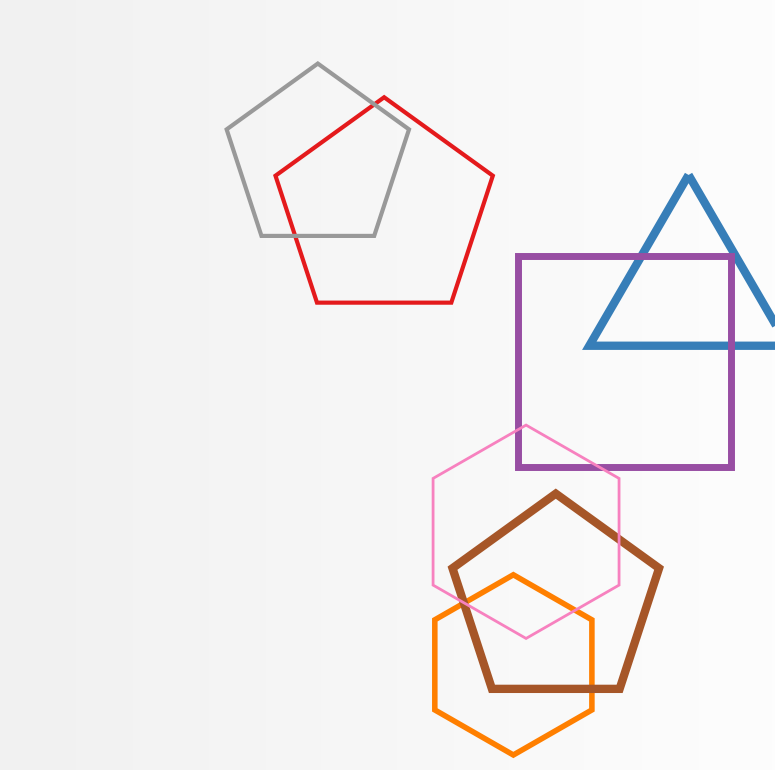[{"shape": "pentagon", "thickness": 1.5, "radius": 0.74, "center": [0.496, 0.726]}, {"shape": "triangle", "thickness": 3, "radius": 0.74, "center": [0.888, 0.625]}, {"shape": "square", "thickness": 2.5, "radius": 0.69, "center": [0.806, 0.531]}, {"shape": "hexagon", "thickness": 2, "radius": 0.59, "center": [0.662, 0.137]}, {"shape": "pentagon", "thickness": 3, "radius": 0.7, "center": [0.717, 0.219]}, {"shape": "hexagon", "thickness": 1, "radius": 0.69, "center": [0.679, 0.309]}, {"shape": "pentagon", "thickness": 1.5, "radius": 0.62, "center": [0.41, 0.794]}]